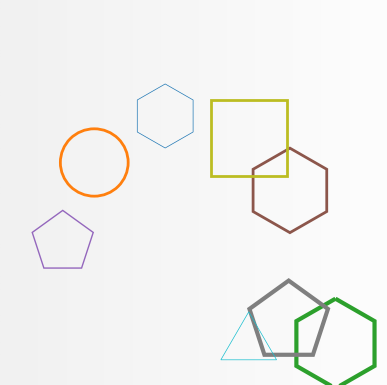[{"shape": "hexagon", "thickness": 0.5, "radius": 0.42, "center": [0.426, 0.699]}, {"shape": "circle", "thickness": 2, "radius": 0.44, "center": [0.243, 0.578]}, {"shape": "hexagon", "thickness": 3, "radius": 0.58, "center": [0.866, 0.108]}, {"shape": "pentagon", "thickness": 1, "radius": 0.41, "center": [0.162, 0.371]}, {"shape": "hexagon", "thickness": 2, "radius": 0.55, "center": [0.748, 0.505]}, {"shape": "pentagon", "thickness": 3, "radius": 0.53, "center": [0.745, 0.165]}, {"shape": "square", "thickness": 2, "radius": 0.49, "center": [0.642, 0.641]}, {"shape": "triangle", "thickness": 0.5, "radius": 0.42, "center": [0.642, 0.107]}]